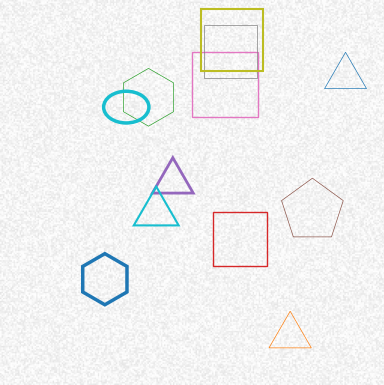[{"shape": "triangle", "thickness": 0.5, "radius": 0.32, "center": [0.898, 0.801]}, {"shape": "hexagon", "thickness": 2.5, "radius": 0.33, "center": [0.272, 0.275]}, {"shape": "triangle", "thickness": 0.5, "radius": 0.32, "center": [0.754, 0.128]}, {"shape": "hexagon", "thickness": 0.5, "radius": 0.38, "center": [0.386, 0.747]}, {"shape": "square", "thickness": 1, "radius": 0.35, "center": [0.623, 0.379]}, {"shape": "triangle", "thickness": 2, "radius": 0.31, "center": [0.449, 0.529]}, {"shape": "pentagon", "thickness": 0.5, "radius": 0.42, "center": [0.811, 0.453]}, {"shape": "square", "thickness": 1, "radius": 0.43, "center": [0.584, 0.781]}, {"shape": "square", "thickness": 0.5, "radius": 0.34, "center": [0.599, 0.866]}, {"shape": "square", "thickness": 1.5, "radius": 0.4, "center": [0.603, 0.896]}, {"shape": "oval", "thickness": 2.5, "radius": 0.29, "center": [0.328, 0.722]}, {"shape": "triangle", "thickness": 1.5, "radius": 0.34, "center": [0.406, 0.448]}]